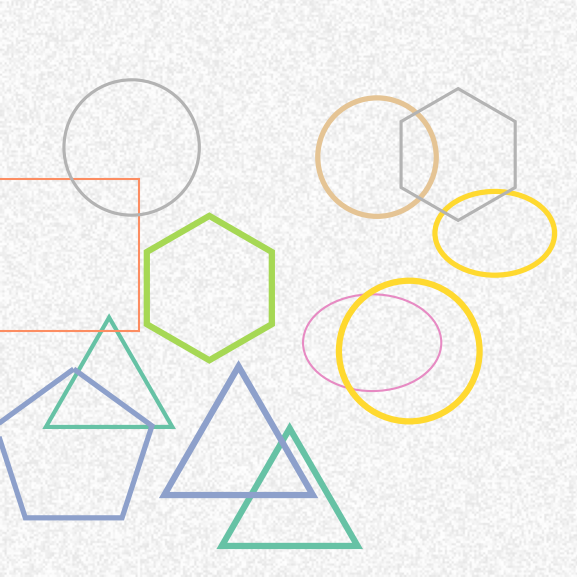[{"shape": "triangle", "thickness": 3, "radius": 0.68, "center": [0.502, 0.122]}, {"shape": "triangle", "thickness": 2, "radius": 0.63, "center": [0.189, 0.323]}, {"shape": "square", "thickness": 1, "radius": 0.66, "center": [0.109, 0.558]}, {"shape": "pentagon", "thickness": 2.5, "radius": 0.71, "center": [0.128, 0.218]}, {"shape": "triangle", "thickness": 3, "radius": 0.74, "center": [0.413, 0.216]}, {"shape": "oval", "thickness": 1, "radius": 0.6, "center": [0.644, 0.406]}, {"shape": "hexagon", "thickness": 3, "radius": 0.62, "center": [0.362, 0.5]}, {"shape": "circle", "thickness": 3, "radius": 0.61, "center": [0.709, 0.391]}, {"shape": "oval", "thickness": 2.5, "radius": 0.52, "center": [0.857, 0.595]}, {"shape": "circle", "thickness": 2.5, "radius": 0.51, "center": [0.653, 0.727]}, {"shape": "circle", "thickness": 1.5, "radius": 0.59, "center": [0.228, 0.744]}, {"shape": "hexagon", "thickness": 1.5, "radius": 0.57, "center": [0.793, 0.732]}]